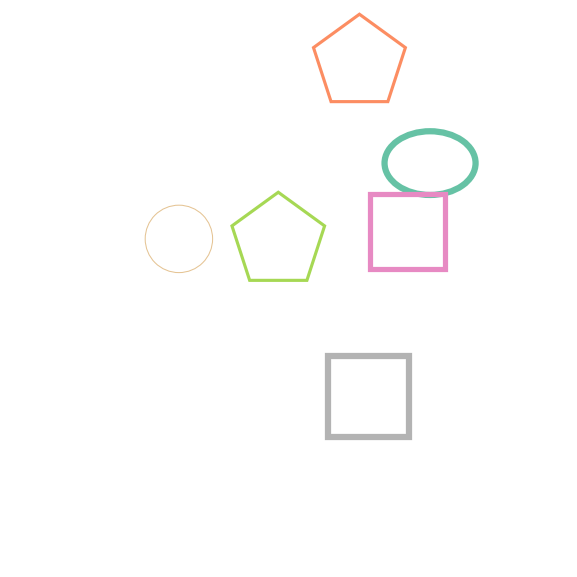[{"shape": "oval", "thickness": 3, "radius": 0.39, "center": [0.745, 0.717]}, {"shape": "pentagon", "thickness": 1.5, "radius": 0.42, "center": [0.622, 0.891]}, {"shape": "square", "thickness": 2.5, "radius": 0.33, "center": [0.706, 0.598]}, {"shape": "pentagon", "thickness": 1.5, "radius": 0.42, "center": [0.482, 0.582]}, {"shape": "circle", "thickness": 0.5, "radius": 0.29, "center": [0.31, 0.585]}, {"shape": "square", "thickness": 3, "radius": 0.35, "center": [0.638, 0.312]}]